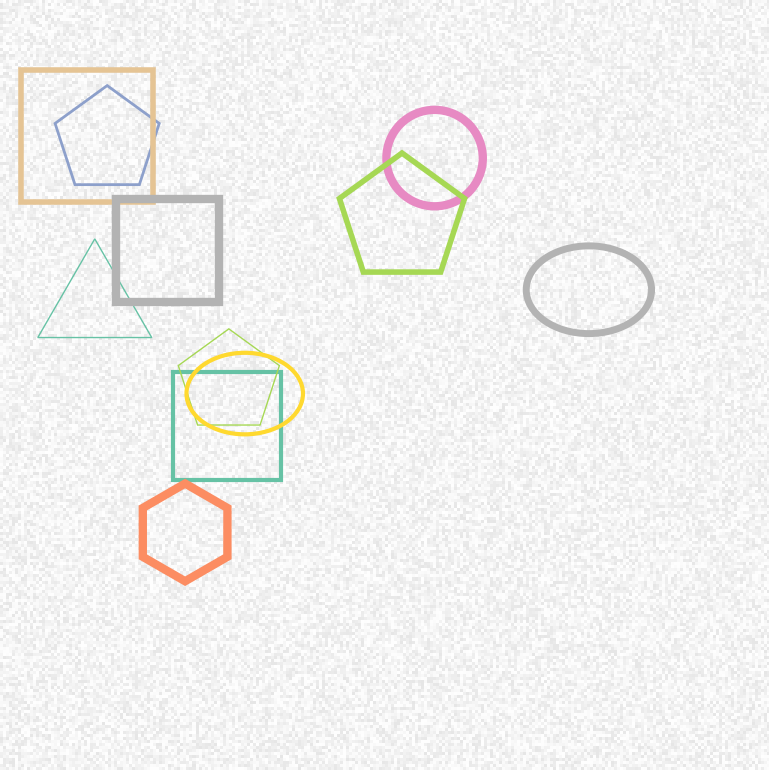[{"shape": "square", "thickness": 1.5, "radius": 0.35, "center": [0.294, 0.446]}, {"shape": "triangle", "thickness": 0.5, "radius": 0.43, "center": [0.123, 0.604]}, {"shape": "hexagon", "thickness": 3, "radius": 0.32, "center": [0.24, 0.309]}, {"shape": "pentagon", "thickness": 1, "radius": 0.36, "center": [0.139, 0.818]}, {"shape": "circle", "thickness": 3, "radius": 0.31, "center": [0.564, 0.795]}, {"shape": "pentagon", "thickness": 0.5, "radius": 0.35, "center": [0.297, 0.504]}, {"shape": "pentagon", "thickness": 2, "radius": 0.43, "center": [0.522, 0.716]}, {"shape": "oval", "thickness": 1.5, "radius": 0.38, "center": [0.318, 0.489]}, {"shape": "square", "thickness": 2, "radius": 0.43, "center": [0.113, 0.823]}, {"shape": "square", "thickness": 3, "radius": 0.33, "center": [0.217, 0.675]}, {"shape": "oval", "thickness": 2.5, "radius": 0.41, "center": [0.765, 0.624]}]